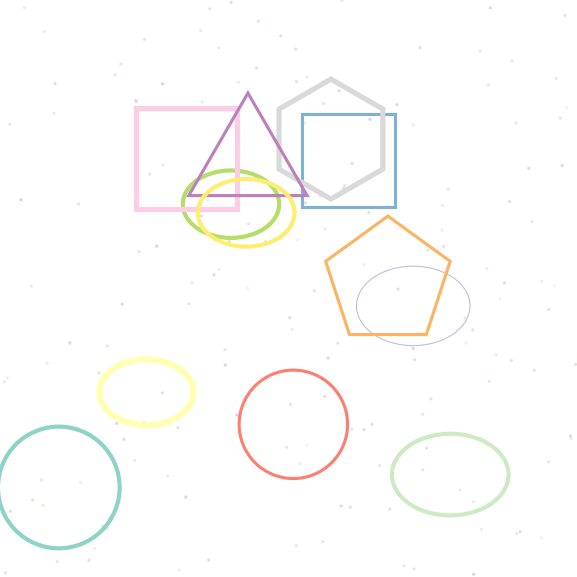[{"shape": "circle", "thickness": 2, "radius": 0.53, "center": [0.102, 0.155]}, {"shape": "oval", "thickness": 3, "radius": 0.41, "center": [0.253, 0.32]}, {"shape": "oval", "thickness": 0.5, "radius": 0.49, "center": [0.716, 0.469]}, {"shape": "circle", "thickness": 1.5, "radius": 0.47, "center": [0.508, 0.264]}, {"shape": "square", "thickness": 1.5, "radius": 0.4, "center": [0.603, 0.721]}, {"shape": "pentagon", "thickness": 1.5, "radius": 0.57, "center": [0.672, 0.512]}, {"shape": "oval", "thickness": 2, "radius": 0.42, "center": [0.4, 0.646]}, {"shape": "square", "thickness": 2.5, "radius": 0.44, "center": [0.322, 0.725]}, {"shape": "hexagon", "thickness": 2.5, "radius": 0.52, "center": [0.573, 0.758]}, {"shape": "triangle", "thickness": 1.5, "radius": 0.59, "center": [0.429, 0.72]}, {"shape": "oval", "thickness": 2, "radius": 0.5, "center": [0.78, 0.177]}, {"shape": "oval", "thickness": 2, "radius": 0.42, "center": [0.426, 0.631]}]